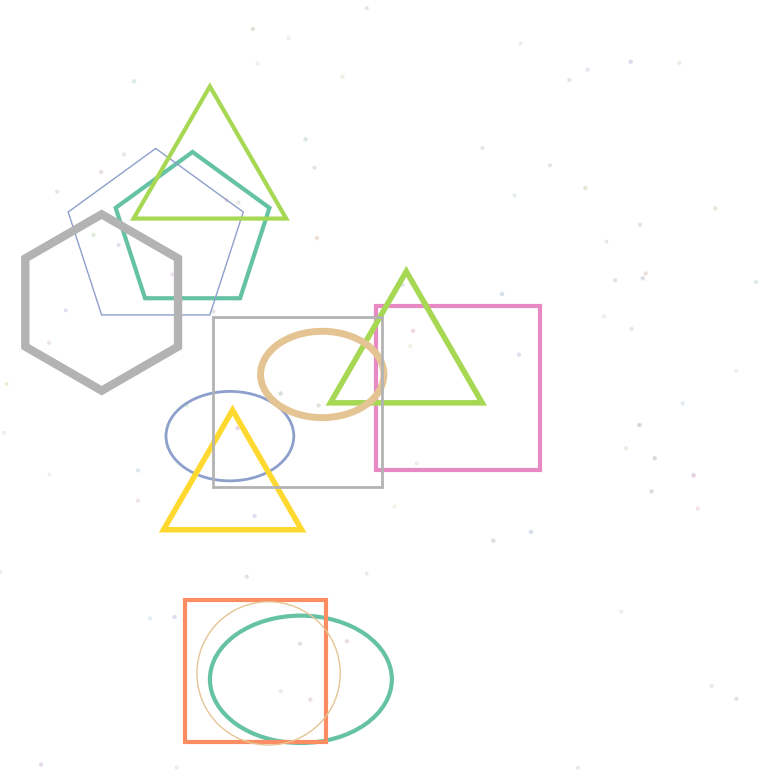[{"shape": "oval", "thickness": 1.5, "radius": 0.59, "center": [0.391, 0.118]}, {"shape": "pentagon", "thickness": 1.5, "radius": 0.53, "center": [0.25, 0.698]}, {"shape": "square", "thickness": 1.5, "radius": 0.46, "center": [0.332, 0.128]}, {"shape": "pentagon", "thickness": 0.5, "radius": 0.6, "center": [0.202, 0.688]}, {"shape": "oval", "thickness": 1, "radius": 0.41, "center": [0.299, 0.434]}, {"shape": "square", "thickness": 1.5, "radius": 0.53, "center": [0.595, 0.496]}, {"shape": "triangle", "thickness": 2, "radius": 0.57, "center": [0.528, 0.534]}, {"shape": "triangle", "thickness": 1.5, "radius": 0.57, "center": [0.273, 0.773]}, {"shape": "triangle", "thickness": 2, "radius": 0.52, "center": [0.302, 0.364]}, {"shape": "oval", "thickness": 2.5, "radius": 0.4, "center": [0.418, 0.514]}, {"shape": "circle", "thickness": 0.5, "radius": 0.47, "center": [0.349, 0.126]}, {"shape": "square", "thickness": 1, "radius": 0.55, "center": [0.386, 0.478]}, {"shape": "hexagon", "thickness": 3, "radius": 0.57, "center": [0.132, 0.607]}]